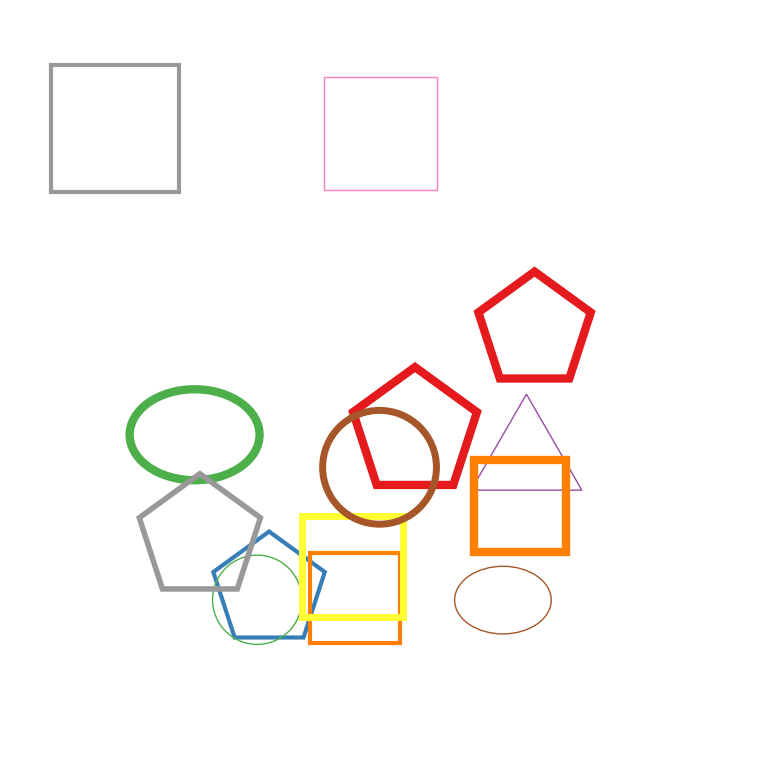[{"shape": "pentagon", "thickness": 3, "radius": 0.38, "center": [0.694, 0.571]}, {"shape": "pentagon", "thickness": 3, "radius": 0.42, "center": [0.539, 0.439]}, {"shape": "pentagon", "thickness": 1.5, "radius": 0.38, "center": [0.349, 0.234]}, {"shape": "circle", "thickness": 0.5, "radius": 0.29, "center": [0.334, 0.221]}, {"shape": "oval", "thickness": 3, "radius": 0.42, "center": [0.253, 0.435]}, {"shape": "triangle", "thickness": 0.5, "radius": 0.42, "center": [0.684, 0.405]}, {"shape": "square", "thickness": 1.5, "radius": 0.29, "center": [0.461, 0.223]}, {"shape": "square", "thickness": 3, "radius": 0.3, "center": [0.675, 0.343]}, {"shape": "square", "thickness": 2.5, "radius": 0.33, "center": [0.458, 0.264]}, {"shape": "circle", "thickness": 2.5, "radius": 0.37, "center": [0.493, 0.393]}, {"shape": "oval", "thickness": 0.5, "radius": 0.31, "center": [0.653, 0.221]}, {"shape": "square", "thickness": 0.5, "radius": 0.37, "center": [0.494, 0.827]}, {"shape": "square", "thickness": 1.5, "radius": 0.41, "center": [0.149, 0.833]}, {"shape": "pentagon", "thickness": 2, "radius": 0.41, "center": [0.26, 0.302]}]